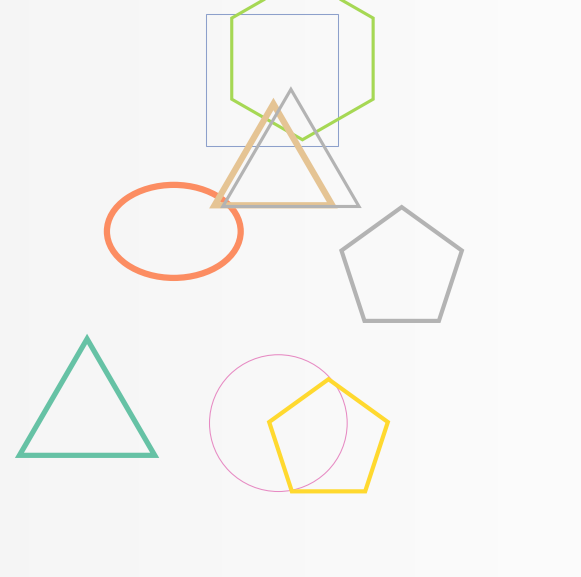[{"shape": "triangle", "thickness": 2.5, "radius": 0.67, "center": [0.15, 0.278]}, {"shape": "oval", "thickness": 3, "radius": 0.58, "center": [0.299, 0.598]}, {"shape": "square", "thickness": 0.5, "radius": 0.57, "center": [0.468, 0.86]}, {"shape": "circle", "thickness": 0.5, "radius": 0.59, "center": [0.479, 0.266]}, {"shape": "hexagon", "thickness": 1.5, "radius": 0.7, "center": [0.52, 0.898]}, {"shape": "pentagon", "thickness": 2, "radius": 0.54, "center": [0.565, 0.235]}, {"shape": "triangle", "thickness": 3, "radius": 0.58, "center": [0.47, 0.702]}, {"shape": "triangle", "thickness": 1.5, "radius": 0.68, "center": [0.5, 0.709]}, {"shape": "pentagon", "thickness": 2, "radius": 0.54, "center": [0.691, 0.532]}]